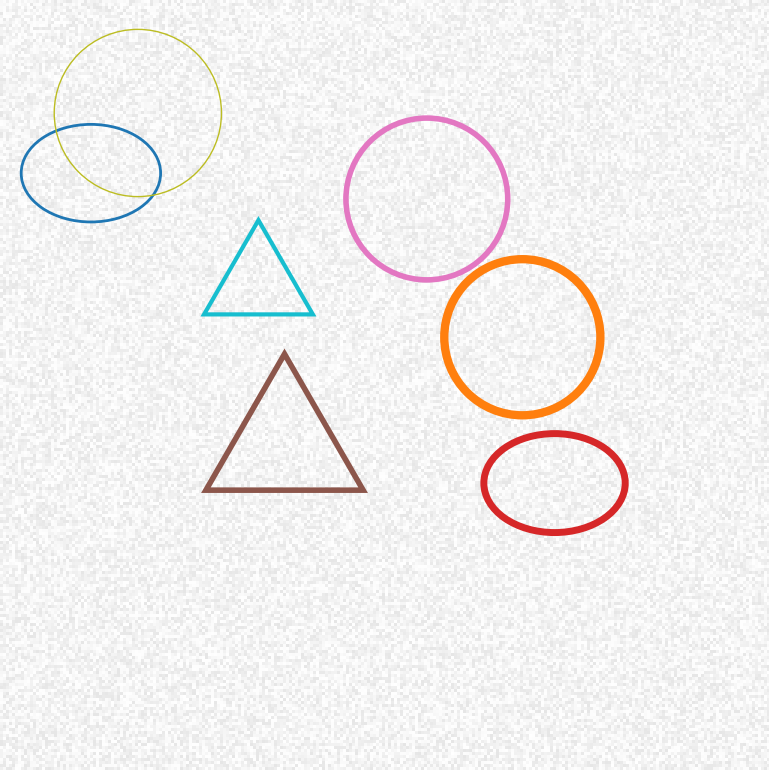[{"shape": "oval", "thickness": 1, "radius": 0.45, "center": [0.118, 0.775]}, {"shape": "circle", "thickness": 3, "radius": 0.51, "center": [0.678, 0.562]}, {"shape": "oval", "thickness": 2.5, "radius": 0.46, "center": [0.72, 0.373]}, {"shape": "triangle", "thickness": 2, "radius": 0.59, "center": [0.37, 0.422]}, {"shape": "circle", "thickness": 2, "radius": 0.53, "center": [0.554, 0.742]}, {"shape": "circle", "thickness": 0.5, "radius": 0.54, "center": [0.179, 0.853]}, {"shape": "triangle", "thickness": 1.5, "radius": 0.41, "center": [0.336, 0.632]}]